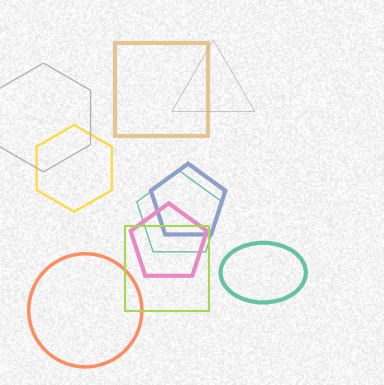[{"shape": "oval", "thickness": 3, "radius": 0.55, "center": [0.684, 0.292]}, {"shape": "pentagon", "thickness": 1, "radius": 0.58, "center": [0.466, 0.44]}, {"shape": "circle", "thickness": 2.5, "radius": 0.73, "center": [0.222, 0.194]}, {"shape": "pentagon", "thickness": 3, "radius": 0.51, "center": [0.489, 0.473]}, {"shape": "pentagon", "thickness": 3, "radius": 0.52, "center": [0.438, 0.368]}, {"shape": "square", "thickness": 1.5, "radius": 0.55, "center": [0.434, 0.303]}, {"shape": "hexagon", "thickness": 1.5, "radius": 0.56, "center": [0.193, 0.563]}, {"shape": "square", "thickness": 3, "radius": 0.6, "center": [0.419, 0.768]}, {"shape": "triangle", "thickness": 0.5, "radius": 0.62, "center": [0.554, 0.773]}, {"shape": "hexagon", "thickness": 1, "radius": 0.71, "center": [0.113, 0.695]}]